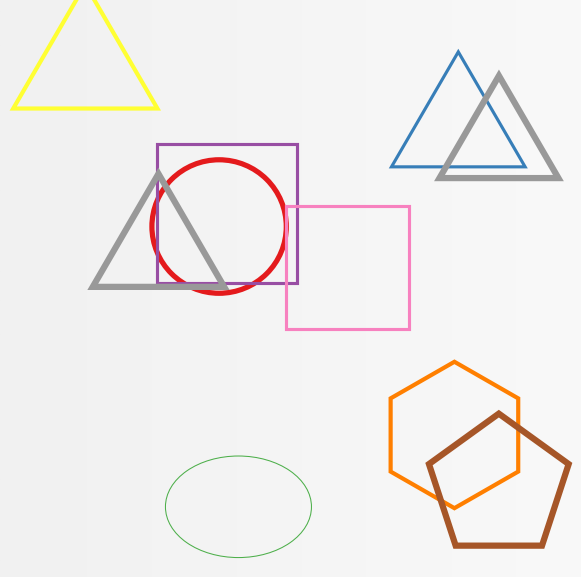[{"shape": "circle", "thickness": 2.5, "radius": 0.58, "center": [0.377, 0.607]}, {"shape": "triangle", "thickness": 1.5, "radius": 0.66, "center": [0.788, 0.777]}, {"shape": "oval", "thickness": 0.5, "radius": 0.63, "center": [0.41, 0.122]}, {"shape": "square", "thickness": 1.5, "radius": 0.6, "center": [0.391, 0.63]}, {"shape": "hexagon", "thickness": 2, "radius": 0.63, "center": [0.782, 0.246]}, {"shape": "triangle", "thickness": 2, "radius": 0.72, "center": [0.147, 0.883]}, {"shape": "pentagon", "thickness": 3, "radius": 0.63, "center": [0.858, 0.157]}, {"shape": "square", "thickness": 1.5, "radius": 0.53, "center": [0.598, 0.536]}, {"shape": "triangle", "thickness": 3, "radius": 0.65, "center": [0.273, 0.568]}, {"shape": "triangle", "thickness": 3, "radius": 0.59, "center": [0.858, 0.75]}]